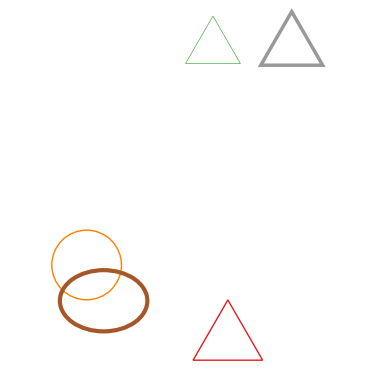[{"shape": "triangle", "thickness": 1, "radius": 0.52, "center": [0.592, 0.117]}, {"shape": "triangle", "thickness": 0.5, "radius": 0.41, "center": [0.553, 0.876]}, {"shape": "circle", "thickness": 1, "radius": 0.45, "center": [0.225, 0.312]}, {"shape": "oval", "thickness": 3, "radius": 0.57, "center": [0.269, 0.219]}, {"shape": "triangle", "thickness": 2.5, "radius": 0.46, "center": [0.758, 0.877]}]